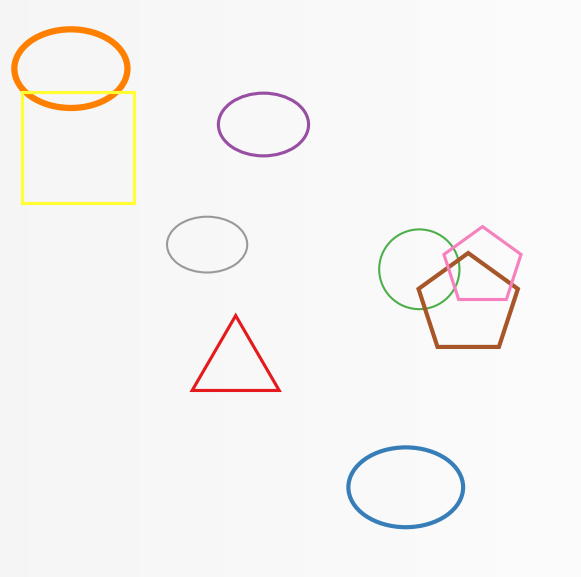[{"shape": "triangle", "thickness": 1.5, "radius": 0.43, "center": [0.405, 0.366]}, {"shape": "oval", "thickness": 2, "radius": 0.49, "center": [0.698, 0.155]}, {"shape": "circle", "thickness": 1, "radius": 0.35, "center": [0.721, 0.533]}, {"shape": "oval", "thickness": 1.5, "radius": 0.39, "center": [0.453, 0.784]}, {"shape": "oval", "thickness": 3, "radius": 0.49, "center": [0.122, 0.88]}, {"shape": "square", "thickness": 1.5, "radius": 0.48, "center": [0.134, 0.744]}, {"shape": "pentagon", "thickness": 2, "radius": 0.45, "center": [0.806, 0.471]}, {"shape": "pentagon", "thickness": 1.5, "radius": 0.35, "center": [0.83, 0.537]}, {"shape": "oval", "thickness": 1, "radius": 0.34, "center": [0.356, 0.576]}]